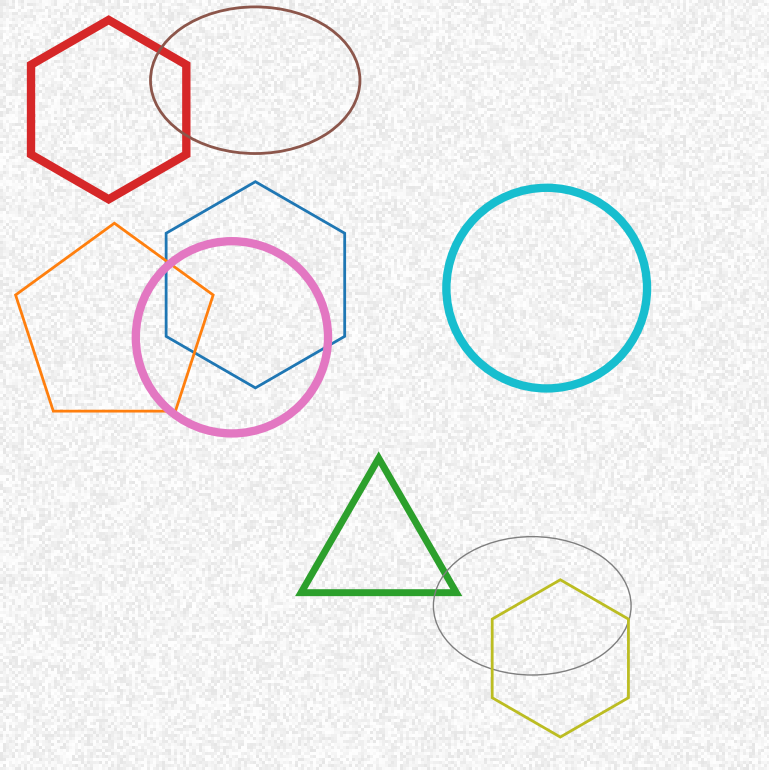[{"shape": "hexagon", "thickness": 1, "radius": 0.67, "center": [0.332, 0.63]}, {"shape": "pentagon", "thickness": 1, "radius": 0.67, "center": [0.149, 0.575]}, {"shape": "triangle", "thickness": 2.5, "radius": 0.58, "center": [0.492, 0.288]}, {"shape": "hexagon", "thickness": 3, "radius": 0.58, "center": [0.141, 0.858]}, {"shape": "oval", "thickness": 1, "radius": 0.68, "center": [0.331, 0.896]}, {"shape": "circle", "thickness": 3, "radius": 0.62, "center": [0.301, 0.562]}, {"shape": "oval", "thickness": 0.5, "radius": 0.64, "center": [0.691, 0.213]}, {"shape": "hexagon", "thickness": 1, "radius": 0.51, "center": [0.728, 0.145]}, {"shape": "circle", "thickness": 3, "radius": 0.65, "center": [0.71, 0.626]}]